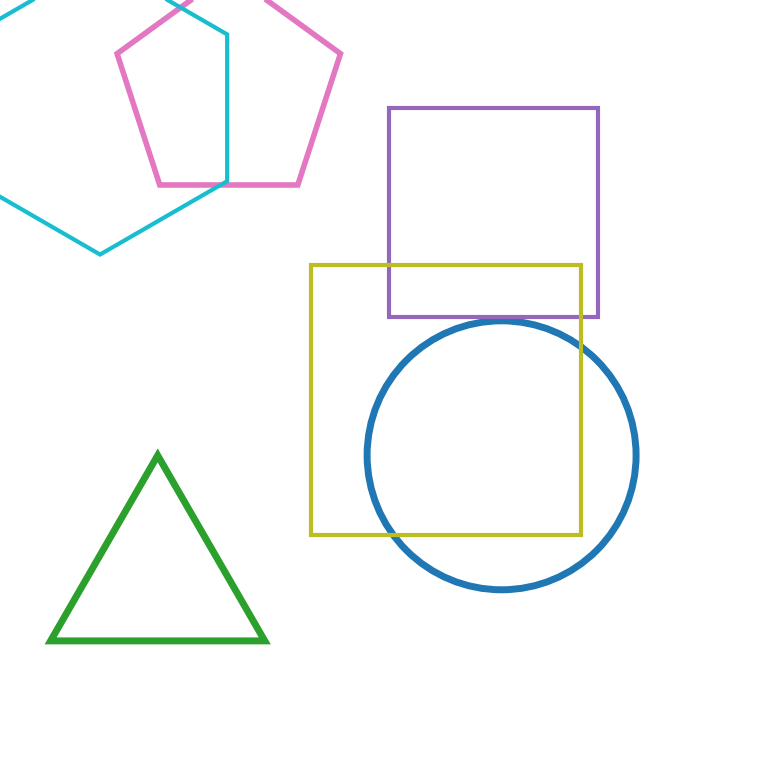[{"shape": "circle", "thickness": 2.5, "radius": 0.87, "center": [0.651, 0.409]}, {"shape": "triangle", "thickness": 2.5, "radius": 0.8, "center": [0.205, 0.248]}, {"shape": "square", "thickness": 1.5, "radius": 0.68, "center": [0.641, 0.724]}, {"shape": "pentagon", "thickness": 2, "radius": 0.76, "center": [0.297, 0.883]}, {"shape": "square", "thickness": 1.5, "radius": 0.88, "center": [0.58, 0.48]}, {"shape": "hexagon", "thickness": 1.5, "radius": 0.95, "center": [0.13, 0.86]}]